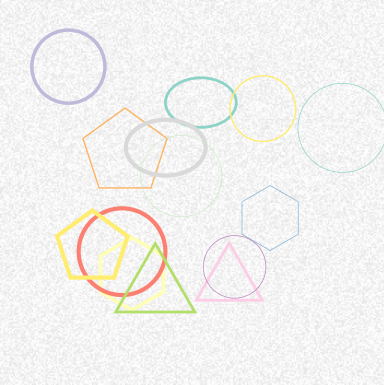[{"shape": "oval", "thickness": 2, "radius": 0.46, "center": [0.522, 0.734]}, {"shape": "circle", "thickness": 0.5, "radius": 0.58, "center": [0.89, 0.668]}, {"shape": "hexagon", "thickness": 2.5, "radius": 0.47, "center": [0.343, 0.289]}, {"shape": "circle", "thickness": 2.5, "radius": 0.47, "center": [0.178, 0.827]}, {"shape": "circle", "thickness": 3, "radius": 0.56, "center": [0.317, 0.346]}, {"shape": "hexagon", "thickness": 0.5, "radius": 0.42, "center": [0.702, 0.434]}, {"shape": "pentagon", "thickness": 1, "radius": 0.57, "center": [0.325, 0.605]}, {"shape": "triangle", "thickness": 2, "radius": 0.59, "center": [0.403, 0.249]}, {"shape": "triangle", "thickness": 2, "radius": 0.5, "center": [0.595, 0.27]}, {"shape": "oval", "thickness": 3, "radius": 0.52, "center": [0.43, 0.616]}, {"shape": "circle", "thickness": 0.5, "radius": 0.41, "center": [0.609, 0.307]}, {"shape": "circle", "thickness": 0.5, "radius": 0.53, "center": [0.471, 0.543]}, {"shape": "circle", "thickness": 1, "radius": 0.43, "center": [0.683, 0.718]}, {"shape": "pentagon", "thickness": 3, "radius": 0.48, "center": [0.24, 0.357]}]